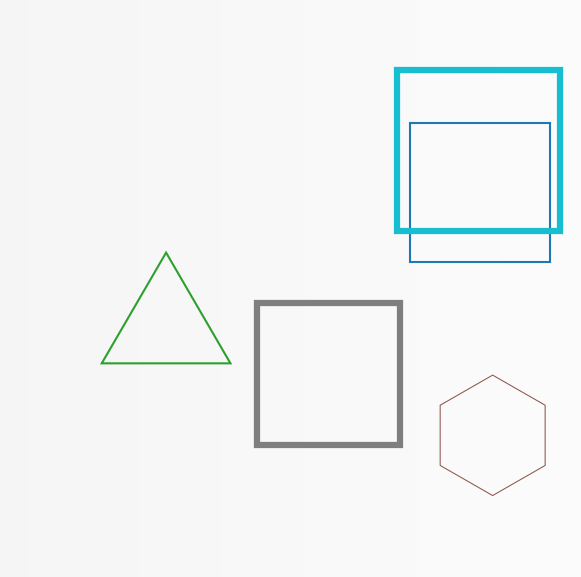[{"shape": "square", "thickness": 1, "radius": 0.6, "center": [0.826, 0.666]}, {"shape": "triangle", "thickness": 1, "radius": 0.64, "center": [0.286, 0.434]}, {"shape": "hexagon", "thickness": 0.5, "radius": 0.52, "center": [0.848, 0.245]}, {"shape": "square", "thickness": 3, "radius": 0.61, "center": [0.565, 0.351]}, {"shape": "square", "thickness": 3, "radius": 0.7, "center": [0.824, 0.739]}]